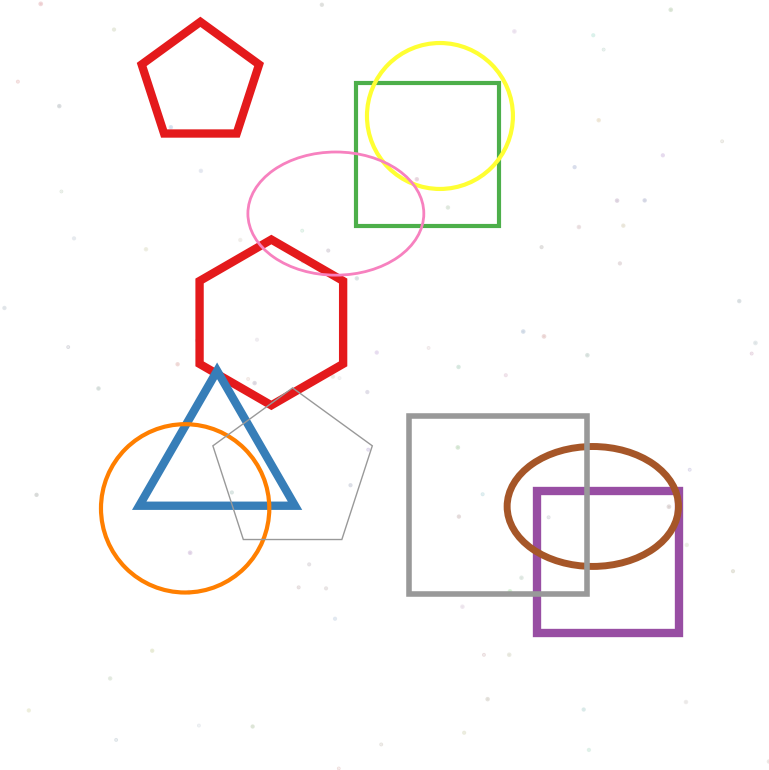[{"shape": "pentagon", "thickness": 3, "radius": 0.4, "center": [0.26, 0.891]}, {"shape": "hexagon", "thickness": 3, "radius": 0.54, "center": [0.352, 0.581]}, {"shape": "triangle", "thickness": 3, "radius": 0.58, "center": [0.282, 0.402]}, {"shape": "square", "thickness": 1.5, "radius": 0.47, "center": [0.555, 0.8]}, {"shape": "square", "thickness": 3, "radius": 0.46, "center": [0.79, 0.27]}, {"shape": "circle", "thickness": 1.5, "radius": 0.55, "center": [0.24, 0.34]}, {"shape": "circle", "thickness": 1.5, "radius": 0.47, "center": [0.571, 0.849]}, {"shape": "oval", "thickness": 2.5, "radius": 0.56, "center": [0.77, 0.342]}, {"shape": "oval", "thickness": 1, "radius": 0.57, "center": [0.436, 0.723]}, {"shape": "pentagon", "thickness": 0.5, "radius": 0.54, "center": [0.38, 0.387]}, {"shape": "square", "thickness": 2, "radius": 0.58, "center": [0.647, 0.344]}]